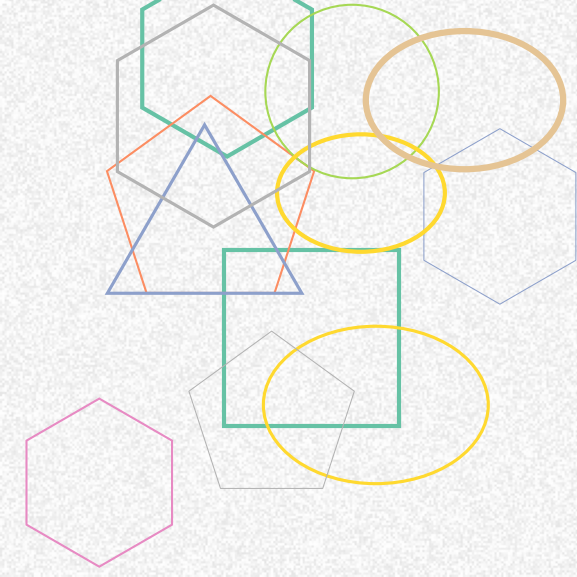[{"shape": "square", "thickness": 2, "radius": 0.76, "center": [0.54, 0.414]}, {"shape": "hexagon", "thickness": 2, "radius": 0.85, "center": [0.393, 0.898]}, {"shape": "pentagon", "thickness": 1, "radius": 0.94, "center": [0.365, 0.644]}, {"shape": "hexagon", "thickness": 0.5, "radius": 0.76, "center": [0.866, 0.624]}, {"shape": "triangle", "thickness": 1.5, "radius": 0.97, "center": [0.354, 0.589]}, {"shape": "hexagon", "thickness": 1, "radius": 0.73, "center": [0.172, 0.163]}, {"shape": "circle", "thickness": 1, "radius": 0.75, "center": [0.61, 0.841]}, {"shape": "oval", "thickness": 2, "radius": 0.73, "center": [0.625, 0.665]}, {"shape": "oval", "thickness": 1.5, "radius": 0.97, "center": [0.651, 0.298]}, {"shape": "oval", "thickness": 3, "radius": 0.85, "center": [0.804, 0.826]}, {"shape": "pentagon", "thickness": 0.5, "radius": 0.75, "center": [0.47, 0.275]}, {"shape": "hexagon", "thickness": 1.5, "radius": 0.96, "center": [0.37, 0.798]}]